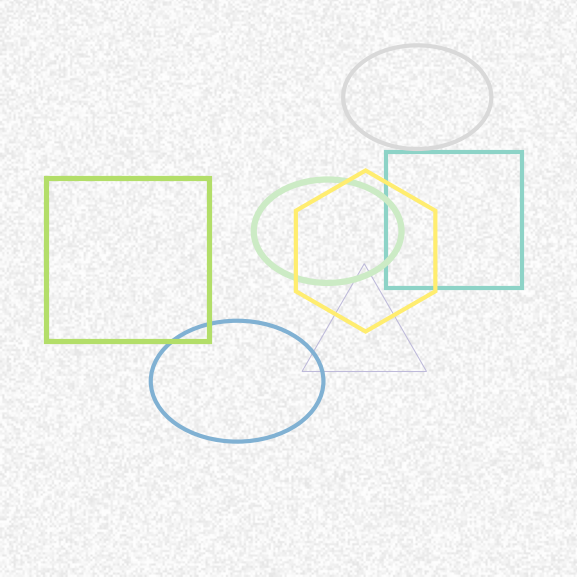[{"shape": "square", "thickness": 2, "radius": 0.59, "center": [0.786, 0.618]}, {"shape": "triangle", "thickness": 0.5, "radius": 0.62, "center": [0.631, 0.418]}, {"shape": "oval", "thickness": 2, "radius": 0.75, "center": [0.411, 0.339]}, {"shape": "square", "thickness": 2.5, "radius": 0.71, "center": [0.221, 0.549]}, {"shape": "oval", "thickness": 2, "radius": 0.64, "center": [0.723, 0.831]}, {"shape": "oval", "thickness": 3, "radius": 0.64, "center": [0.567, 0.599]}, {"shape": "hexagon", "thickness": 2, "radius": 0.7, "center": [0.633, 0.564]}]